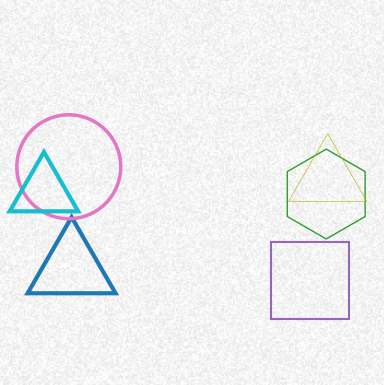[{"shape": "triangle", "thickness": 3, "radius": 0.66, "center": [0.186, 0.304]}, {"shape": "hexagon", "thickness": 1, "radius": 0.58, "center": [0.847, 0.496]}, {"shape": "square", "thickness": 1.5, "radius": 0.5, "center": [0.805, 0.271]}, {"shape": "circle", "thickness": 2.5, "radius": 0.67, "center": [0.179, 0.567]}, {"shape": "triangle", "thickness": 0.5, "radius": 0.59, "center": [0.851, 0.536]}, {"shape": "triangle", "thickness": 3, "radius": 0.51, "center": [0.114, 0.502]}]